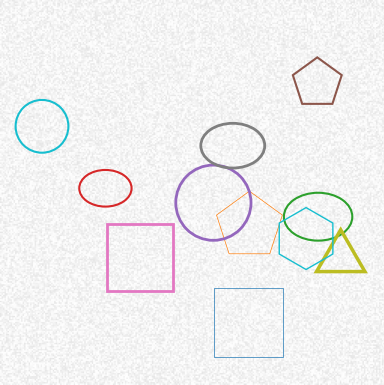[{"shape": "square", "thickness": 0.5, "radius": 0.45, "center": [0.646, 0.163]}, {"shape": "pentagon", "thickness": 0.5, "radius": 0.45, "center": [0.648, 0.414]}, {"shape": "oval", "thickness": 1.5, "radius": 0.44, "center": [0.826, 0.437]}, {"shape": "oval", "thickness": 1.5, "radius": 0.34, "center": [0.274, 0.511]}, {"shape": "circle", "thickness": 2, "radius": 0.49, "center": [0.554, 0.473]}, {"shape": "pentagon", "thickness": 1.5, "radius": 0.33, "center": [0.824, 0.784]}, {"shape": "square", "thickness": 2, "radius": 0.43, "center": [0.364, 0.331]}, {"shape": "oval", "thickness": 2, "radius": 0.42, "center": [0.605, 0.622]}, {"shape": "triangle", "thickness": 2.5, "radius": 0.36, "center": [0.885, 0.331]}, {"shape": "circle", "thickness": 1.5, "radius": 0.34, "center": [0.109, 0.672]}, {"shape": "hexagon", "thickness": 1, "radius": 0.4, "center": [0.795, 0.38]}]